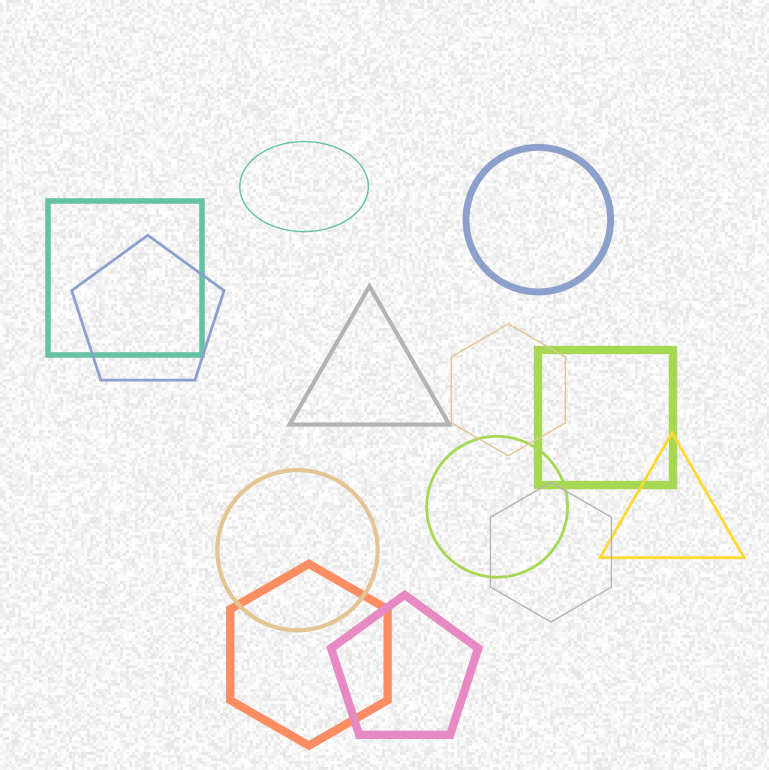[{"shape": "square", "thickness": 2, "radius": 0.5, "center": [0.162, 0.639]}, {"shape": "oval", "thickness": 0.5, "radius": 0.42, "center": [0.395, 0.758]}, {"shape": "hexagon", "thickness": 3, "radius": 0.59, "center": [0.401, 0.15]}, {"shape": "pentagon", "thickness": 1, "radius": 0.52, "center": [0.192, 0.59]}, {"shape": "circle", "thickness": 2.5, "radius": 0.47, "center": [0.699, 0.715]}, {"shape": "pentagon", "thickness": 3, "radius": 0.5, "center": [0.526, 0.127]}, {"shape": "square", "thickness": 3, "radius": 0.44, "center": [0.787, 0.457]}, {"shape": "circle", "thickness": 1, "radius": 0.46, "center": [0.646, 0.342]}, {"shape": "triangle", "thickness": 1, "radius": 0.54, "center": [0.873, 0.33]}, {"shape": "circle", "thickness": 1.5, "radius": 0.52, "center": [0.386, 0.285]}, {"shape": "hexagon", "thickness": 0.5, "radius": 0.43, "center": [0.66, 0.494]}, {"shape": "triangle", "thickness": 1.5, "radius": 0.6, "center": [0.48, 0.509]}, {"shape": "hexagon", "thickness": 0.5, "radius": 0.45, "center": [0.716, 0.283]}]